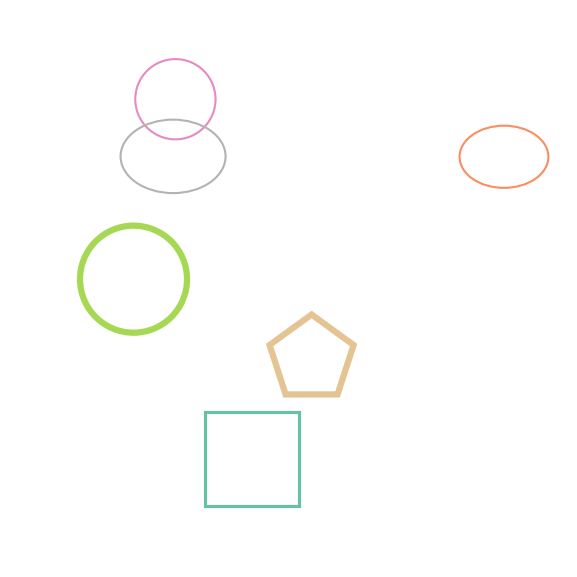[{"shape": "square", "thickness": 1.5, "radius": 0.41, "center": [0.436, 0.204]}, {"shape": "oval", "thickness": 1, "radius": 0.38, "center": [0.873, 0.728]}, {"shape": "circle", "thickness": 1, "radius": 0.35, "center": [0.304, 0.827]}, {"shape": "circle", "thickness": 3, "radius": 0.46, "center": [0.231, 0.516]}, {"shape": "pentagon", "thickness": 3, "radius": 0.38, "center": [0.54, 0.378]}, {"shape": "oval", "thickness": 1, "radius": 0.45, "center": [0.3, 0.728]}]